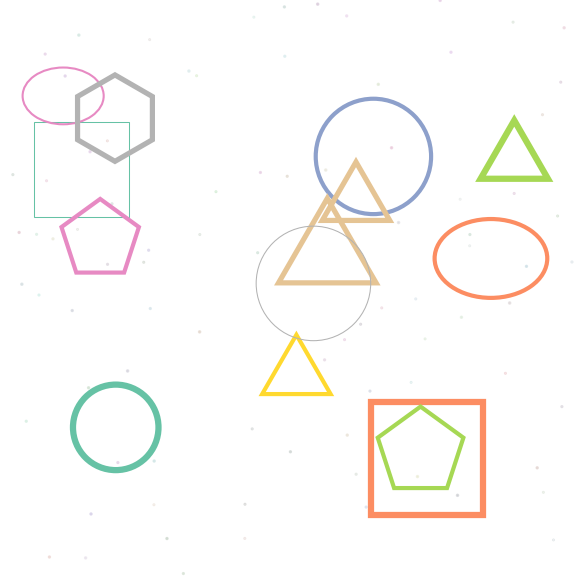[{"shape": "square", "thickness": 0.5, "radius": 0.41, "center": [0.141, 0.705]}, {"shape": "circle", "thickness": 3, "radius": 0.37, "center": [0.2, 0.259]}, {"shape": "oval", "thickness": 2, "radius": 0.49, "center": [0.85, 0.552]}, {"shape": "square", "thickness": 3, "radius": 0.49, "center": [0.739, 0.205]}, {"shape": "circle", "thickness": 2, "radius": 0.5, "center": [0.647, 0.728]}, {"shape": "oval", "thickness": 1, "radius": 0.35, "center": [0.109, 0.833]}, {"shape": "pentagon", "thickness": 2, "radius": 0.35, "center": [0.174, 0.584]}, {"shape": "pentagon", "thickness": 2, "radius": 0.39, "center": [0.728, 0.217]}, {"shape": "triangle", "thickness": 3, "radius": 0.34, "center": [0.891, 0.723]}, {"shape": "triangle", "thickness": 2, "radius": 0.34, "center": [0.513, 0.351]}, {"shape": "triangle", "thickness": 2.5, "radius": 0.49, "center": [0.567, 0.558]}, {"shape": "triangle", "thickness": 2.5, "radius": 0.34, "center": [0.616, 0.651]}, {"shape": "circle", "thickness": 0.5, "radius": 0.5, "center": [0.543, 0.508]}, {"shape": "hexagon", "thickness": 2.5, "radius": 0.37, "center": [0.199, 0.795]}]